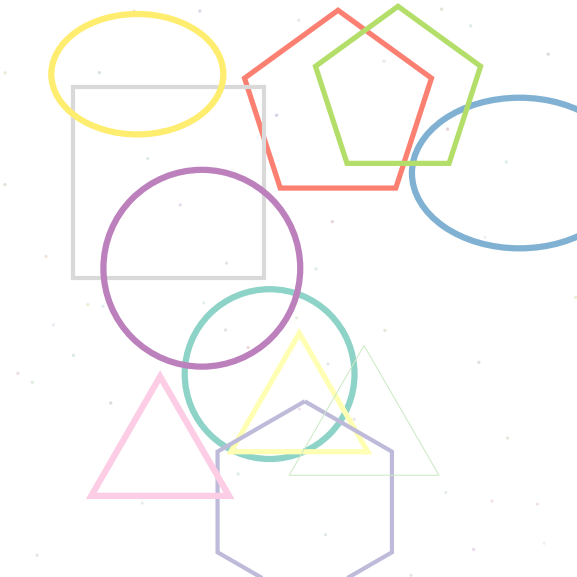[{"shape": "circle", "thickness": 3, "radius": 0.73, "center": [0.467, 0.351]}, {"shape": "triangle", "thickness": 2.5, "radius": 0.68, "center": [0.518, 0.285]}, {"shape": "hexagon", "thickness": 2, "radius": 0.87, "center": [0.528, 0.13]}, {"shape": "pentagon", "thickness": 2.5, "radius": 0.85, "center": [0.585, 0.811]}, {"shape": "oval", "thickness": 3, "radius": 0.93, "center": [0.9, 0.7]}, {"shape": "pentagon", "thickness": 2.5, "radius": 0.75, "center": [0.689, 0.838]}, {"shape": "triangle", "thickness": 3, "radius": 0.69, "center": [0.277, 0.209]}, {"shape": "square", "thickness": 2, "radius": 0.83, "center": [0.292, 0.683]}, {"shape": "circle", "thickness": 3, "radius": 0.85, "center": [0.349, 0.535]}, {"shape": "triangle", "thickness": 0.5, "radius": 0.75, "center": [0.63, 0.251]}, {"shape": "oval", "thickness": 3, "radius": 0.74, "center": [0.238, 0.871]}]